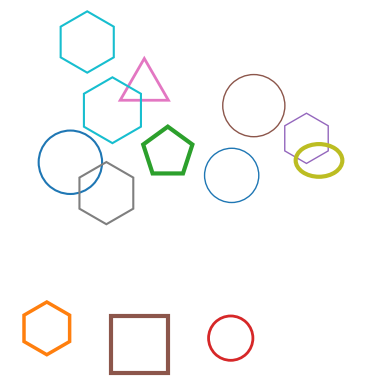[{"shape": "circle", "thickness": 1.5, "radius": 0.41, "center": [0.183, 0.579]}, {"shape": "circle", "thickness": 1, "radius": 0.35, "center": [0.602, 0.544]}, {"shape": "hexagon", "thickness": 2.5, "radius": 0.34, "center": [0.122, 0.147]}, {"shape": "pentagon", "thickness": 3, "radius": 0.34, "center": [0.436, 0.604]}, {"shape": "circle", "thickness": 2, "radius": 0.29, "center": [0.599, 0.122]}, {"shape": "hexagon", "thickness": 1, "radius": 0.33, "center": [0.796, 0.641]}, {"shape": "square", "thickness": 3, "radius": 0.37, "center": [0.363, 0.105]}, {"shape": "circle", "thickness": 1, "radius": 0.4, "center": [0.659, 0.726]}, {"shape": "triangle", "thickness": 2, "radius": 0.36, "center": [0.375, 0.776]}, {"shape": "hexagon", "thickness": 1.5, "radius": 0.4, "center": [0.276, 0.498]}, {"shape": "oval", "thickness": 3, "radius": 0.3, "center": [0.829, 0.583]}, {"shape": "hexagon", "thickness": 1.5, "radius": 0.4, "center": [0.227, 0.891]}, {"shape": "hexagon", "thickness": 1.5, "radius": 0.43, "center": [0.292, 0.714]}]